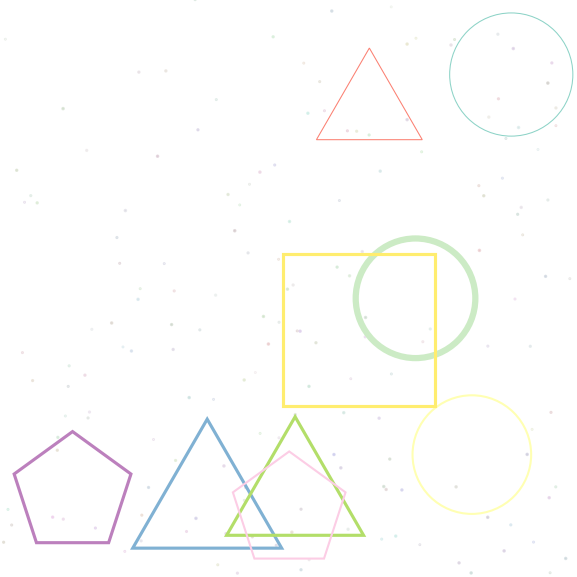[{"shape": "circle", "thickness": 0.5, "radius": 0.53, "center": [0.885, 0.87]}, {"shape": "circle", "thickness": 1, "radius": 0.51, "center": [0.817, 0.212]}, {"shape": "triangle", "thickness": 0.5, "radius": 0.53, "center": [0.64, 0.81]}, {"shape": "triangle", "thickness": 1.5, "radius": 0.74, "center": [0.359, 0.124]}, {"shape": "triangle", "thickness": 1.5, "radius": 0.68, "center": [0.511, 0.141]}, {"shape": "pentagon", "thickness": 1, "radius": 0.51, "center": [0.501, 0.115]}, {"shape": "pentagon", "thickness": 1.5, "radius": 0.53, "center": [0.126, 0.145]}, {"shape": "circle", "thickness": 3, "radius": 0.52, "center": [0.72, 0.483]}, {"shape": "square", "thickness": 1.5, "radius": 0.66, "center": [0.621, 0.427]}]